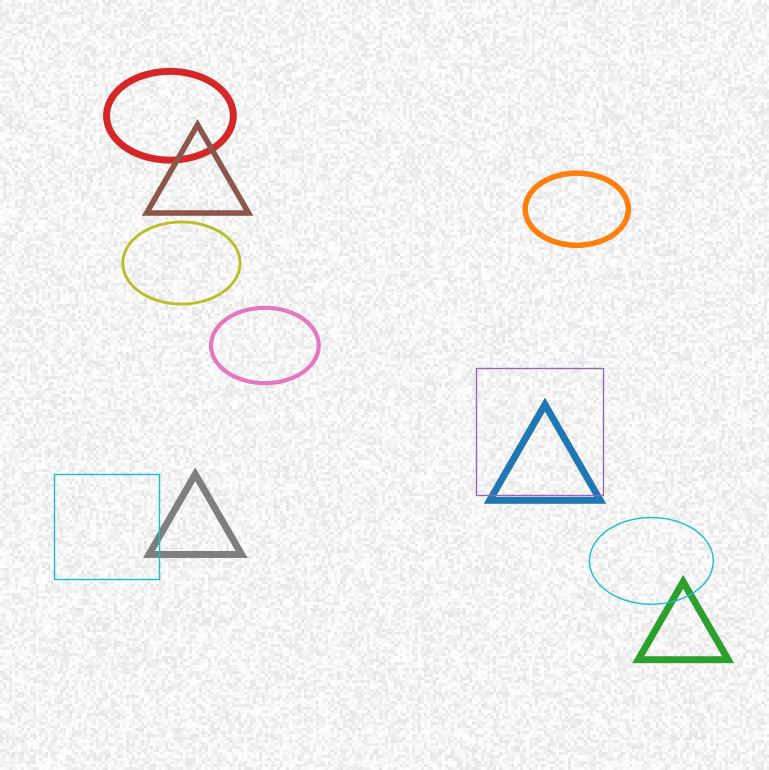[{"shape": "triangle", "thickness": 2.5, "radius": 0.41, "center": [0.708, 0.392]}, {"shape": "oval", "thickness": 2, "radius": 0.33, "center": [0.749, 0.728]}, {"shape": "triangle", "thickness": 2.5, "radius": 0.34, "center": [0.887, 0.177]}, {"shape": "oval", "thickness": 2.5, "radius": 0.41, "center": [0.221, 0.85]}, {"shape": "square", "thickness": 0.5, "radius": 0.41, "center": [0.7, 0.44]}, {"shape": "triangle", "thickness": 2, "radius": 0.38, "center": [0.257, 0.762]}, {"shape": "oval", "thickness": 1.5, "radius": 0.35, "center": [0.344, 0.551]}, {"shape": "triangle", "thickness": 2.5, "radius": 0.35, "center": [0.254, 0.315]}, {"shape": "oval", "thickness": 1, "radius": 0.38, "center": [0.236, 0.658]}, {"shape": "square", "thickness": 0.5, "radius": 0.34, "center": [0.139, 0.316]}, {"shape": "oval", "thickness": 0.5, "radius": 0.4, "center": [0.846, 0.272]}]